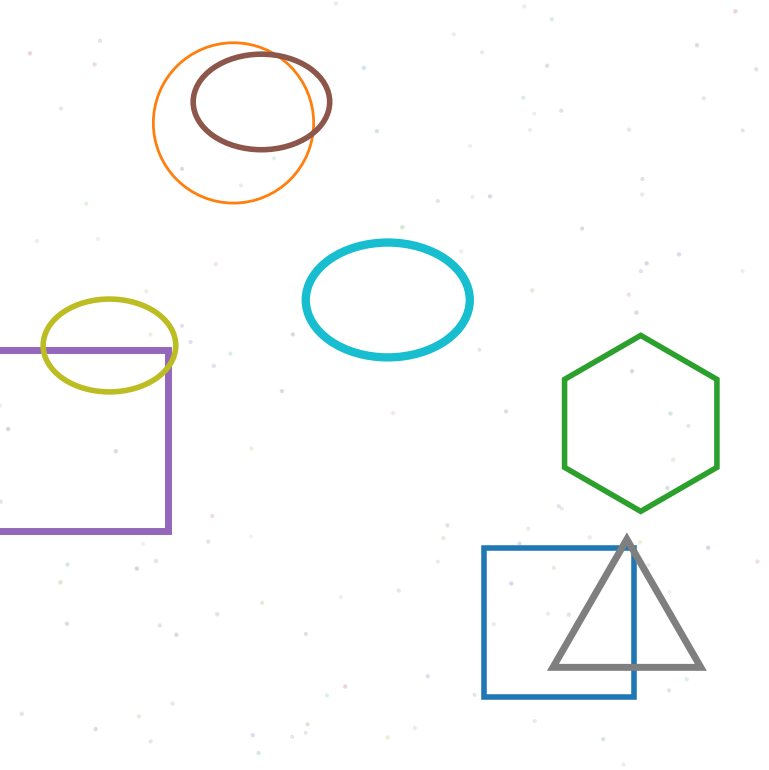[{"shape": "square", "thickness": 2, "radius": 0.48, "center": [0.726, 0.191]}, {"shape": "circle", "thickness": 1, "radius": 0.52, "center": [0.303, 0.84]}, {"shape": "hexagon", "thickness": 2, "radius": 0.57, "center": [0.832, 0.45]}, {"shape": "square", "thickness": 2.5, "radius": 0.59, "center": [0.101, 0.427]}, {"shape": "oval", "thickness": 2, "radius": 0.44, "center": [0.34, 0.868]}, {"shape": "triangle", "thickness": 2.5, "radius": 0.55, "center": [0.814, 0.189]}, {"shape": "oval", "thickness": 2, "radius": 0.43, "center": [0.142, 0.551]}, {"shape": "oval", "thickness": 3, "radius": 0.53, "center": [0.504, 0.61]}]